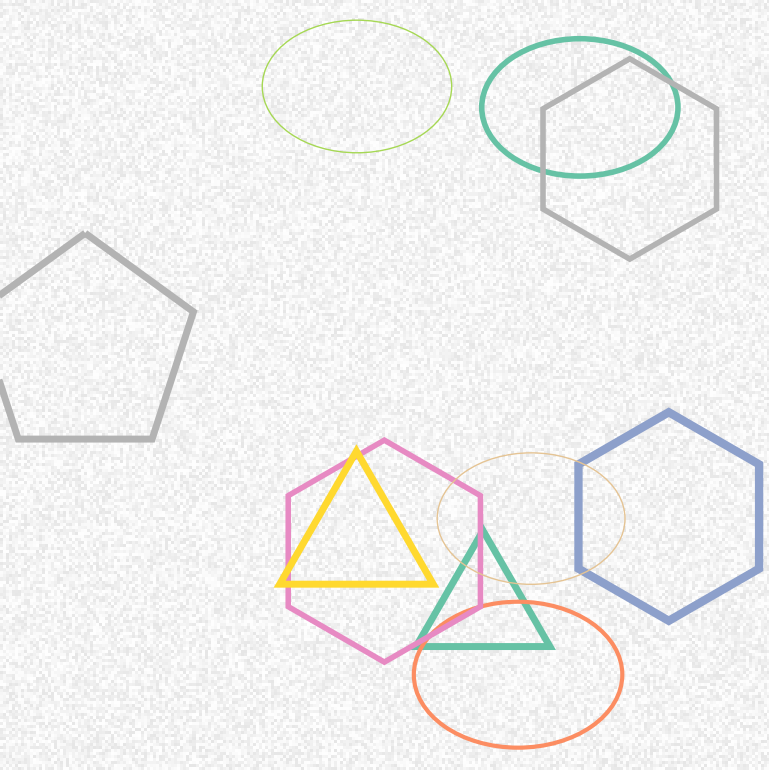[{"shape": "oval", "thickness": 2, "radius": 0.64, "center": [0.753, 0.861]}, {"shape": "triangle", "thickness": 2.5, "radius": 0.5, "center": [0.627, 0.211]}, {"shape": "oval", "thickness": 1.5, "radius": 0.68, "center": [0.673, 0.124]}, {"shape": "hexagon", "thickness": 3, "radius": 0.68, "center": [0.869, 0.329]}, {"shape": "hexagon", "thickness": 2, "radius": 0.72, "center": [0.499, 0.284]}, {"shape": "oval", "thickness": 0.5, "radius": 0.62, "center": [0.464, 0.888]}, {"shape": "triangle", "thickness": 2.5, "radius": 0.58, "center": [0.463, 0.299]}, {"shape": "oval", "thickness": 0.5, "radius": 0.61, "center": [0.69, 0.327]}, {"shape": "pentagon", "thickness": 2.5, "radius": 0.74, "center": [0.111, 0.549]}, {"shape": "hexagon", "thickness": 2, "radius": 0.65, "center": [0.818, 0.794]}]